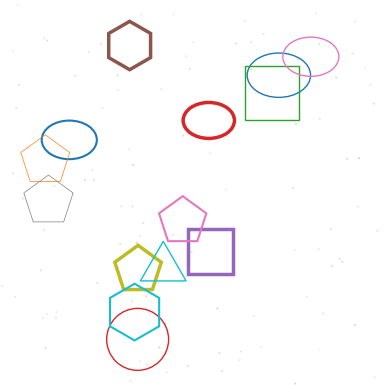[{"shape": "oval", "thickness": 1, "radius": 0.41, "center": [0.724, 0.805]}, {"shape": "oval", "thickness": 1.5, "radius": 0.36, "center": [0.18, 0.637]}, {"shape": "pentagon", "thickness": 0.5, "radius": 0.33, "center": [0.118, 0.583]}, {"shape": "square", "thickness": 1, "radius": 0.35, "center": [0.707, 0.758]}, {"shape": "circle", "thickness": 1, "radius": 0.4, "center": [0.357, 0.119]}, {"shape": "oval", "thickness": 2.5, "radius": 0.33, "center": [0.542, 0.687]}, {"shape": "square", "thickness": 2.5, "radius": 0.29, "center": [0.547, 0.347]}, {"shape": "hexagon", "thickness": 2.5, "radius": 0.31, "center": [0.337, 0.882]}, {"shape": "oval", "thickness": 1, "radius": 0.36, "center": [0.807, 0.853]}, {"shape": "pentagon", "thickness": 1.5, "radius": 0.32, "center": [0.475, 0.426]}, {"shape": "pentagon", "thickness": 0.5, "radius": 0.34, "center": [0.126, 0.478]}, {"shape": "pentagon", "thickness": 2.5, "radius": 0.32, "center": [0.359, 0.299]}, {"shape": "hexagon", "thickness": 1.5, "radius": 0.37, "center": [0.35, 0.189]}, {"shape": "triangle", "thickness": 1, "radius": 0.34, "center": [0.424, 0.305]}]